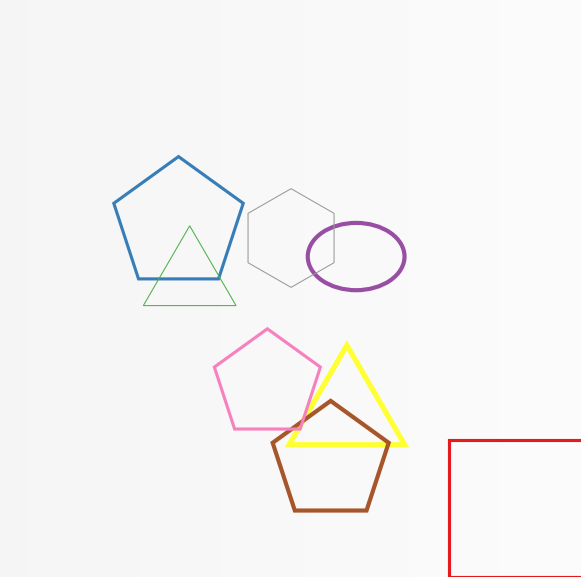[{"shape": "square", "thickness": 1.5, "radius": 0.59, "center": [0.891, 0.119]}, {"shape": "pentagon", "thickness": 1.5, "radius": 0.59, "center": [0.307, 0.611]}, {"shape": "triangle", "thickness": 0.5, "radius": 0.46, "center": [0.326, 0.516]}, {"shape": "oval", "thickness": 2, "radius": 0.42, "center": [0.613, 0.555]}, {"shape": "triangle", "thickness": 2.5, "radius": 0.57, "center": [0.597, 0.286]}, {"shape": "pentagon", "thickness": 2, "radius": 0.52, "center": [0.569, 0.2]}, {"shape": "pentagon", "thickness": 1.5, "radius": 0.48, "center": [0.46, 0.334]}, {"shape": "hexagon", "thickness": 0.5, "radius": 0.43, "center": [0.501, 0.587]}]